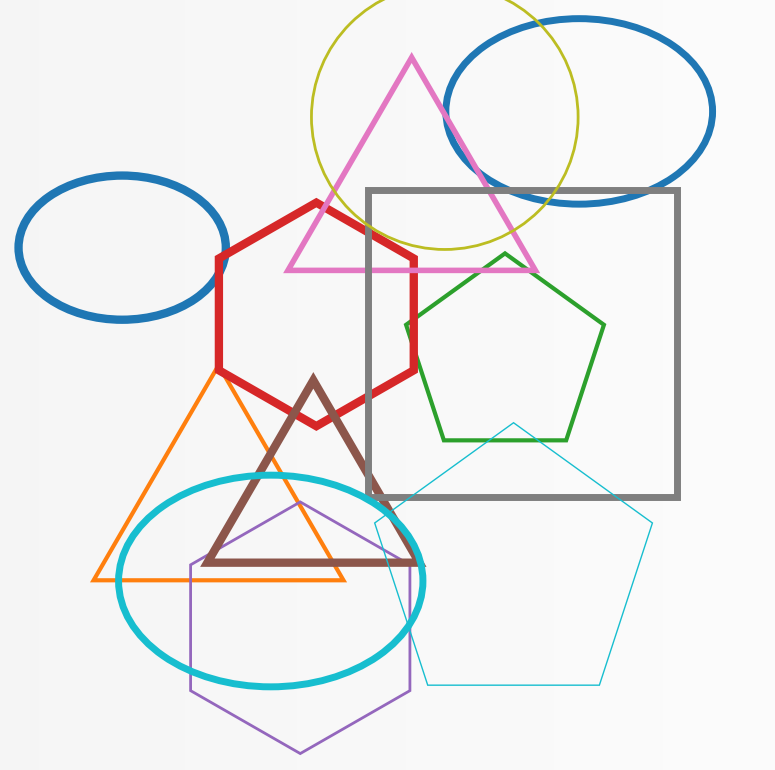[{"shape": "oval", "thickness": 3, "radius": 0.67, "center": [0.158, 0.678]}, {"shape": "oval", "thickness": 2.5, "radius": 0.86, "center": [0.747, 0.855]}, {"shape": "triangle", "thickness": 1.5, "radius": 0.93, "center": [0.282, 0.339]}, {"shape": "pentagon", "thickness": 1.5, "radius": 0.67, "center": [0.652, 0.537]}, {"shape": "hexagon", "thickness": 3, "radius": 0.73, "center": [0.408, 0.592]}, {"shape": "hexagon", "thickness": 1, "radius": 0.82, "center": [0.387, 0.185]}, {"shape": "triangle", "thickness": 3, "radius": 0.79, "center": [0.404, 0.348]}, {"shape": "triangle", "thickness": 2, "radius": 0.92, "center": [0.531, 0.741]}, {"shape": "square", "thickness": 2.5, "radius": 1.0, "center": [0.674, 0.554]}, {"shape": "circle", "thickness": 1, "radius": 0.86, "center": [0.574, 0.848]}, {"shape": "oval", "thickness": 2.5, "radius": 0.98, "center": [0.349, 0.245]}, {"shape": "pentagon", "thickness": 0.5, "radius": 0.94, "center": [0.663, 0.263]}]